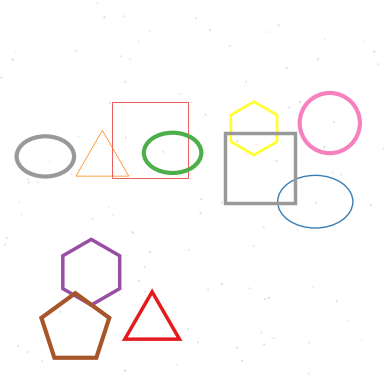[{"shape": "triangle", "thickness": 2.5, "radius": 0.41, "center": [0.395, 0.16]}, {"shape": "square", "thickness": 0.5, "radius": 0.49, "center": [0.389, 0.635]}, {"shape": "oval", "thickness": 1, "radius": 0.49, "center": [0.819, 0.476]}, {"shape": "oval", "thickness": 3, "radius": 0.37, "center": [0.448, 0.603]}, {"shape": "hexagon", "thickness": 2.5, "radius": 0.43, "center": [0.237, 0.293]}, {"shape": "triangle", "thickness": 0.5, "radius": 0.4, "center": [0.266, 0.582]}, {"shape": "hexagon", "thickness": 2, "radius": 0.35, "center": [0.66, 0.667]}, {"shape": "pentagon", "thickness": 3, "radius": 0.46, "center": [0.196, 0.146]}, {"shape": "circle", "thickness": 3, "radius": 0.39, "center": [0.857, 0.68]}, {"shape": "oval", "thickness": 3, "radius": 0.37, "center": [0.118, 0.594]}, {"shape": "square", "thickness": 2.5, "radius": 0.45, "center": [0.674, 0.564]}]